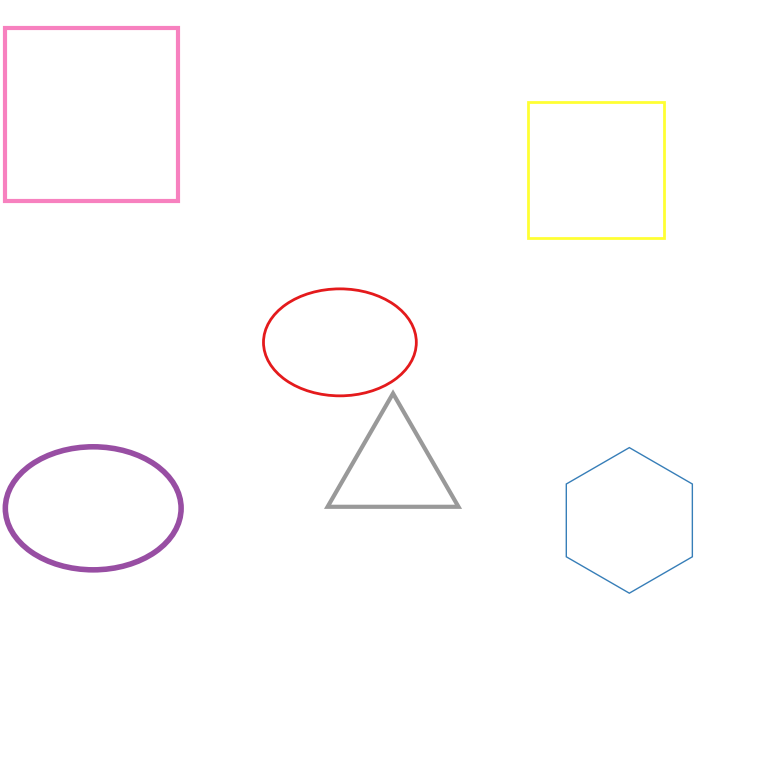[{"shape": "oval", "thickness": 1, "radius": 0.5, "center": [0.441, 0.555]}, {"shape": "hexagon", "thickness": 0.5, "radius": 0.47, "center": [0.817, 0.324]}, {"shape": "oval", "thickness": 2, "radius": 0.57, "center": [0.121, 0.34]}, {"shape": "square", "thickness": 1, "radius": 0.44, "center": [0.774, 0.779]}, {"shape": "square", "thickness": 1.5, "radius": 0.56, "center": [0.119, 0.851]}, {"shape": "triangle", "thickness": 1.5, "radius": 0.49, "center": [0.51, 0.391]}]